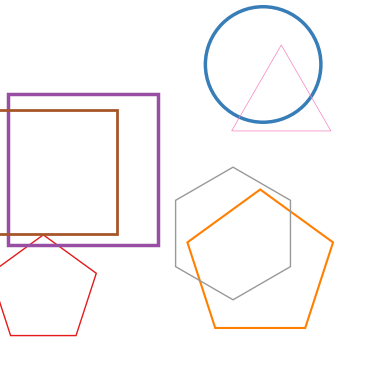[{"shape": "pentagon", "thickness": 1, "radius": 0.72, "center": [0.113, 0.245]}, {"shape": "circle", "thickness": 2.5, "radius": 0.75, "center": [0.683, 0.833]}, {"shape": "square", "thickness": 2.5, "radius": 0.98, "center": [0.215, 0.56]}, {"shape": "pentagon", "thickness": 1.5, "radius": 0.99, "center": [0.676, 0.309]}, {"shape": "square", "thickness": 2, "radius": 0.81, "center": [0.141, 0.553]}, {"shape": "triangle", "thickness": 0.5, "radius": 0.74, "center": [0.731, 0.734]}, {"shape": "hexagon", "thickness": 1, "radius": 0.86, "center": [0.605, 0.394]}]